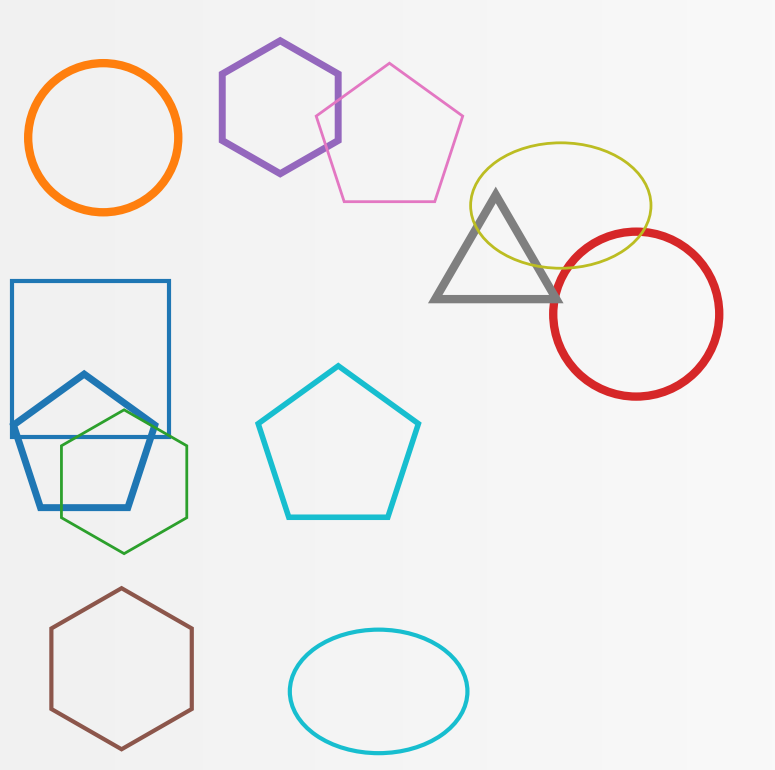[{"shape": "square", "thickness": 1.5, "radius": 0.51, "center": [0.117, 0.534]}, {"shape": "pentagon", "thickness": 2.5, "radius": 0.48, "center": [0.109, 0.418]}, {"shape": "circle", "thickness": 3, "radius": 0.48, "center": [0.133, 0.821]}, {"shape": "hexagon", "thickness": 1, "radius": 0.47, "center": [0.16, 0.374]}, {"shape": "circle", "thickness": 3, "radius": 0.54, "center": [0.821, 0.592]}, {"shape": "hexagon", "thickness": 2.5, "radius": 0.43, "center": [0.362, 0.861]}, {"shape": "hexagon", "thickness": 1.5, "radius": 0.52, "center": [0.157, 0.132]}, {"shape": "pentagon", "thickness": 1, "radius": 0.5, "center": [0.503, 0.818]}, {"shape": "triangle", "thickness": 3, "radius": 0.45, "center": [0.64, 0.657]}, {"shape": "oval", "thickness": 1, "radius": 0.58, "center": [0.724, 0.733]}, {"shape": "oval", "thickness": 1.5, "radius": 0.57, "center": [0.489, 0.102]}, {"shape": "pentagon", "thickness": 2, "radius": 0.54, "center": [0.437, 0.416]}]